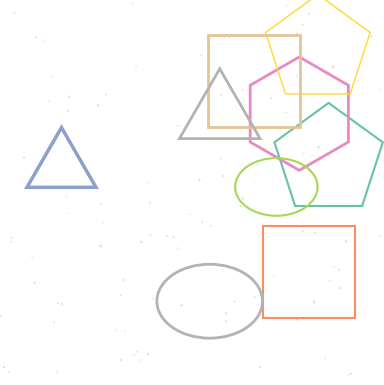[{"shape": "pentagon", "thickness": 1.5, "radius": 0.74, "center": [0.854, 0.585]}, {"shape": "square", "thickness": 1.5, "radius": 0.6, "center": [0.803, 0.293]}, {"shape": "triangle", "thickness": 2.5, "radius": 0.52, "center": [0.16, 0.565]}, {"shape": "hexagon", "thickness": 2, "radius": 0.74, "center": [0.777, 0.705]}, {"shape": "oval", "thickness": 1.5, "radius": 0.54, "center": [0.718, 0.514]}, {"shape": "pentagon", "thickness": 1, "radius": 0.71, "center": [0.826, 0.872]}, {"shape": "square", "thickness": 2, "radius": 0.6, "center": [0.66, 0.79]}, {"shape": "oval", "thickness": 2, "radius": 0.69, "center": [0.545, 0.218]}, {"shape": "triangle", "thickness": 2, "radius": 0.6, "center": [0.571, 0.7]}]